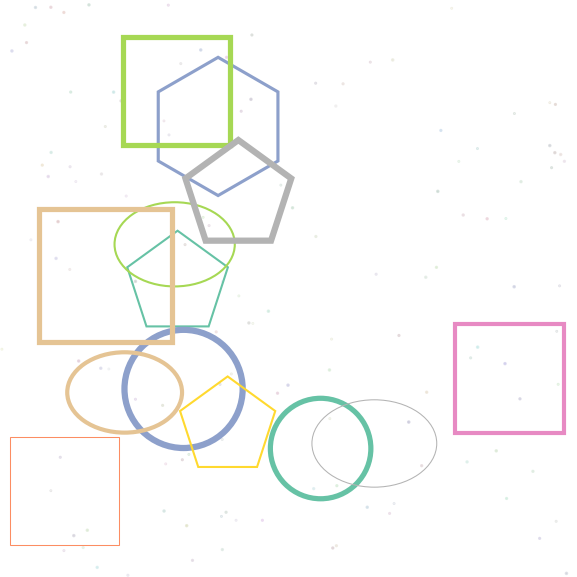[{"shape": "pentagon", "thickness": 1, "radius": 0.46, "center": [0.307, 0.508]}, {"shape": "circle", "thickness": 2.5, "radius": 0.44, "center": [0.555, 0.222]}, {"shape": "square", "thickness": 0.5, "radius": 0.47, "center": [0.112, 0.149]}, {"shape": "circle", "thickness": 3, "radius": 0.51, "center": [0.318, 0.326]}, {"shape": "hexagon", "thickness": 1.5, "radius": 0.6, "center": [0.378, 0.78]}, {"shape": "square", "thickness": 2, "radius": 0.47, "center": [0.882, 0.343]}, {"shape": "oval", "thickness": 1, "radius": 0.52, "center": [0.302, 0.576]}, {"shape": "square", "thickness": 2.5, "radius": 0.46, "center": [0.305, 0.842]}, {"shape": "pentagon", "thickness": 1, "radius": 0.43, "center": [0.394, 0.261]}, {"shape": "square", "thickness": 2.5, "radius": 0.57, "center": [0.182, 0.523]}, {"shape": "oval", "thickness": 2, "radius": 0.5, "center": [0.216, 0.32]}, {"shape": "pentagon", "thickness": 3, "radius": 0.48, "center": [0.413, 0.66]}, {"shape": "oval", "thickness": 0.5, "radius": 0.54, "center": [0.648, 0.231]}]